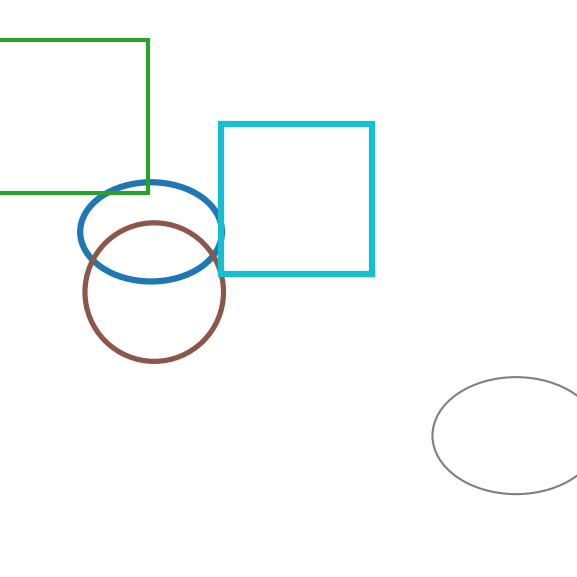[{"shape": "oval", "thickness": 3, "radius": 0.61, "center": [0.262, 0.598]}, {"shape": "square", "thickness": 2, "radius": 0.66, "center": [0.125, 0.797]}, {"shape": "circle", "thickness": 2.5, "radius": 0.6, "center": [0.267, 0.493]}, {"shape": "oval", "thickness": 1, "radius": 0.72, "center": [0.894, 0.245]}, {"shape": "square", "thickness": 3, "radius": 0.65, "center": [0.513, 0.655]}]